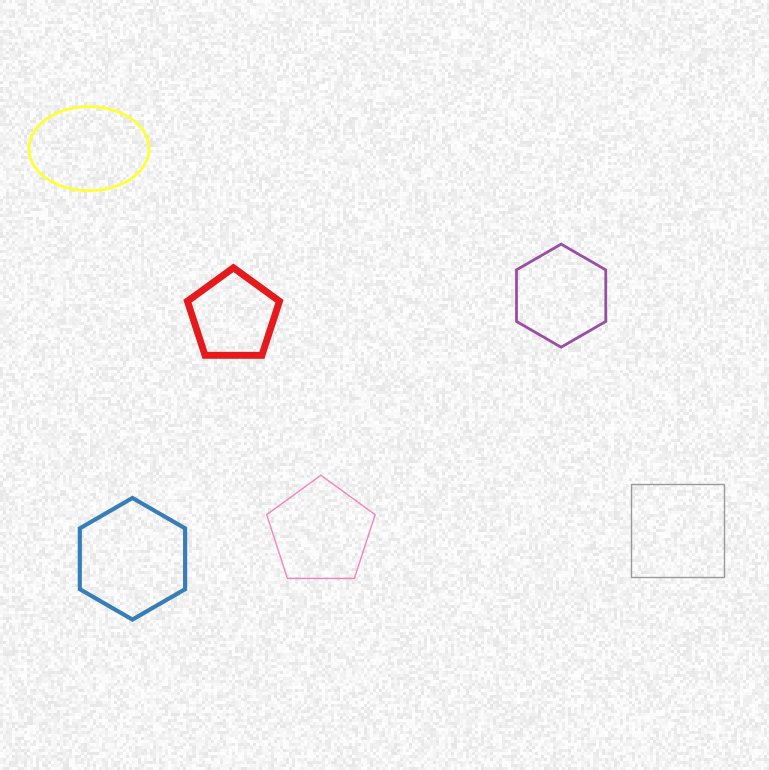[{"shape": "pentagon", "thickness": 2.5, "radius": 0.31, "center": [0.303, 0.589]}, {"shape": "hexagon", "thickness": 1.5, "radius": 0.39, "center": [0.172, 0.274]}, {"shape": "hexagon", "thickness": 1, "radius": 0.33, "center": [0.729, 0.616]}, {"shape": "oval", "thickness": 1, "radius": 0.39, "center": [0.116, 0.807]}, {"shape": "pentagon", "thickness": 0.5, "radius": 0.37, "center": [0.417, 0.309]}, {"shape": "square", "thickness": 0.5, "radius": 0.3, "center": [0.88, 0.311]}]